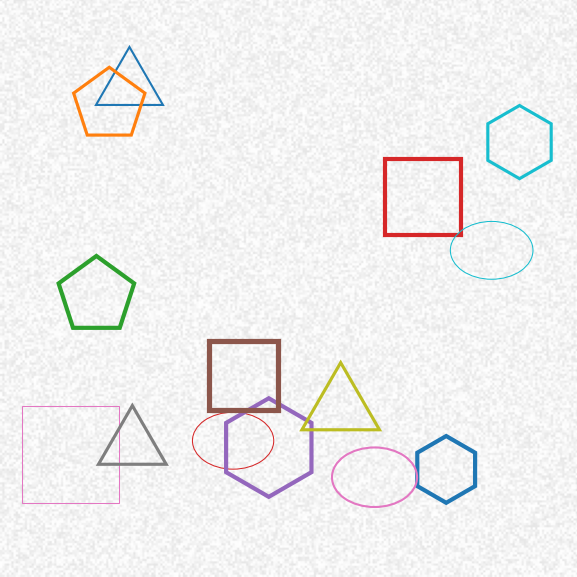[{"shape": "triangle", "thickness": 1, "radius": 0.33, "center": [0.224, 0.851]}, {"shape": "hexagon", "thickness": 2, "radius": 0.29, "center": [0.773, 0.186]}, {"shape": "pentagon", "thickness": 1.5, "radius": 0.32, "center": [0.189, 0.818]}, {"shape": "pentagon", "thickness": 2, "radius": 0.34, "center": [0.167, 0.487]}, {"shape": "square", "thickness": 2, "radius": 0.33, "center": [0.733, 0.658]}, {"shape": "oval", "thickness": 0.5, "radius": 0.35, "center": [0.404, 0.236]}, {"shape": "hexagon", "thickness": 2, "radius": 0.43, "center": [0.465, 0.224]}, {"shape": "square", "thickness": 2.5, "radius": 0.3, "center": [0.421, 0.35]}, {"shape": "oval", "thickness": 1, "radius": 0.37, "center": [0.649, 0.173]}, {"shape": "square", "thickness": 0.5, "radius": 0.42, "center": [0.122, 0.212]}, {"shape": "triangle", "thickness": 1.5, "radius": 0.34, "center": [0.229, 0.229]}, {"shape": "triangle", "thickness": 1.5, "radius": 0.39, "center": [0.59, 0.294]}, {"shape": "hexagon", "thickness": 1.5, "radius": 0.32, "center": [0.9, 0.753]}, {"shape": "oval", "thickness": 0.5, "radius": 0.36, "center": [0.851, 0.566]}]